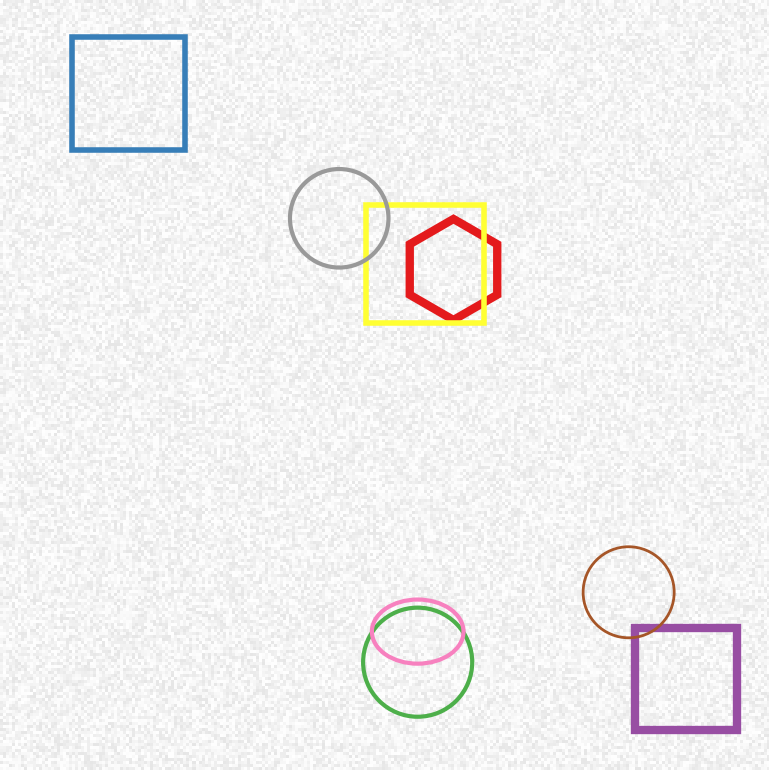[{"shape": "hexagon", "thickness": 3, "radius": 0.33, "center": [0.589, 0.65]}, {"shape": "square", "thickness": 2, "radius": 0.37, "center": [0.167, 0.878]}, {"shape": "circle", "thickness": 1.5, "radius": 0.35, "center": [0.542, 0.14]}, {"shape": "square", "thickness": 3, "radius": 0.33, "center": [0.891, 0.118]}, {"shape": "square", "thickness": 2, "radius": 0.38, "center": [0.552, 0.657]}, {"shape": "circle", "thickness": 1, "radius": 0.3, "center": [0.816, 0.231]}, {"shape": "oval", "thickness": 1.5, "radius": 0.3, "center": [0.542, 0.18]}, {"shape": "circle", "thickness": 1.5, "radius": 0.32, "center": [0.441, 0.717]}]